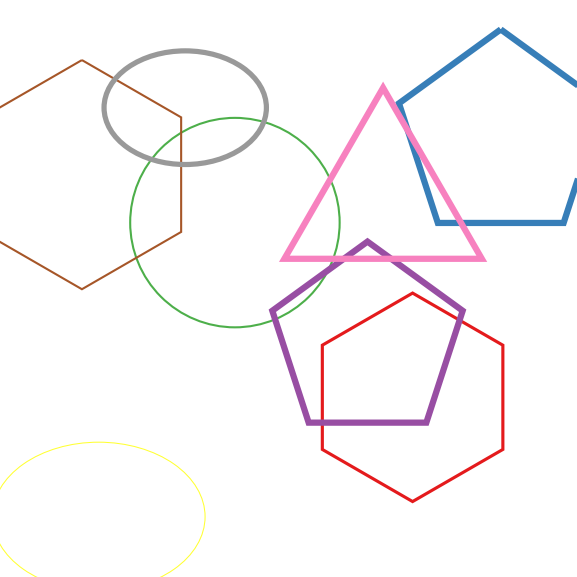[{"shape": "hexagon", "thickness": 1.5, "radius": 0.9, "center": [0.714, 0.311]}, {"shape": "pentagon", "thickness": 3, "radius": 0.93, "center": [0.867, 0.763]}, {"shape": "circle", "thickness": 1, "radius": 0.91, "center": [0.407, 0.614]}, {"shape": "pentagon", "thickness": 3, "radius": 0.87, "center": [0.636, 0.407]}, {"shape": "oval", "thickness": 0.5, "radius": 0.92, "center": [0.171, 0.104]}, {"shape": "hexagon", "thickness": 1, "radius": 0.99, "center": [0.142, 0.697]}, {"shape": "triangle", "thickness": 3, "radius": 0.99, "center": [0.663, 0.65]}, {"shape": "oval", "thickness": 2.5, "radius": 0.7, "center": [0.321, 0.813]}]